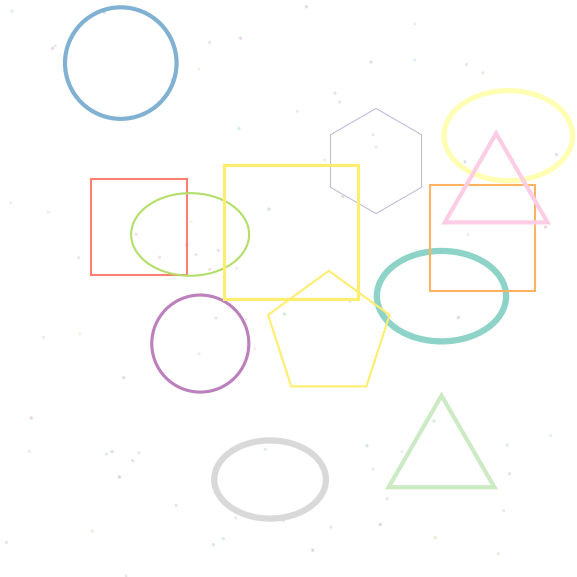[{"shape": "oval", "thickness": 3, "radius": 0.56, "center": [0.764, 0.486]}, {"shape": "oval", "thickness": 2.5, "radius": 0.56, "center": [0.88, 0.764]}, {"shape": "hexagon", "thickness": 0.5, "radius": 0.46, "center": [0.651, 0.72]}, {"shape": "square", "thickness": 1, "radius": 0.41, "center": [0.241, 0.606]}, {"shape": "circle", "thickness": 2, "radius": 0.48, "center": [0.209, 0.89]}, {"shape": "square", "thickness": 1, "radius": 0.46, "center": [0.836, 0.587]}, {"shape": "oval", "thickness": 1, "radius": 0.51, "center": [0.329, 0.593]}, {"shape": "triangle", "thickness": 2, "radius": 0.51, "center": [0.859, 0.665]}, {"shape": "oval", "thickness": 3, "radius": 0.48, "center": [0.468, 0.169]}, {"shape": "circle", "thickness": 1.5, "radius": 0.42, "center": [0.347, 0.404]}, {"shape": "triangle", "thickness": 2, "radius": 0.53, "center": [0.765, 0.208]}, {"shape": "pentagon", "thickness": 1, "radius": 0.55, "center": [0.569, 0.42]}, {"shape": "square", "thickness": 1.5, "radius": 0.58, "center": [0.504, 0.598]}]